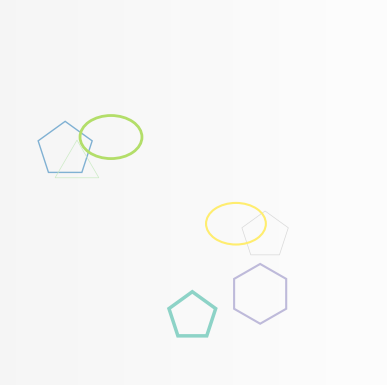[{"shape": "pentagon", "thickness": 2.5, "radius": 0.32, "center": [0.496, 0.179]}, {"shape": "hexagon", "thickness": 1.5, "radius": 0.39, "center": [0.671, 0.237]}, {"shape": "pentagon", "thickness": 1, "radius": 0.37, "center": [0.168, 0.612]}, {"shape": "oval", "thickness": 2, "radius": 0.4, "center": [0.286, 0.644]}, {"shape": "pentagon", "thickness": 0.5, "radius": 0.31, "center": [0.684, 0.389]}, {"shape": "triangle", "thickness": 0.5, "radius": 0.33, "center": [0.199, 0.571]}, {"shape": "oval", "thickness": 1.5, "radius": 0.39, "center": [0.609, 0.419]}]